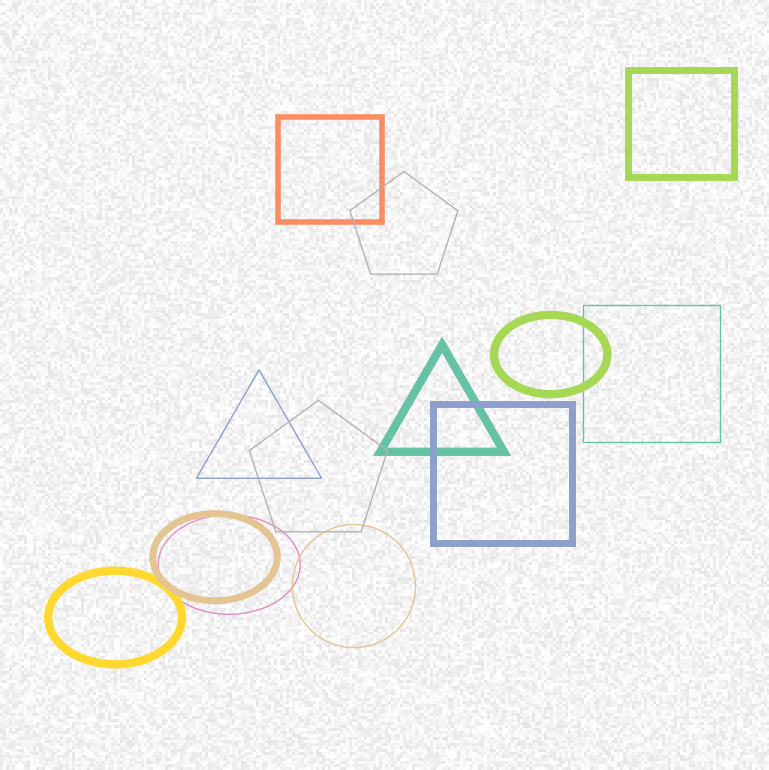[{"shape": "triangle", "thickness": 3, "radius": 0.46, "center": [0.574, 0.46]}, {"shape": "square", "thickness": 0.5, "radius": 0.45, "center": [0.846, 0.515]}, {"shape": "square", "thickness": 2, "radius": 0.34, "center": [0.429, 0.78]}, {"shape": "triangle", "thickness": 0.5, "radius": 0.47, "center": [0.336, 0.426]}, {"shape": "square", "thickness": 2.5, "radius": 0.45, "center": [0.653, 0.385]}, {"shape": "oval", "thickness": 0.5, "radius": 0.46, "center": [0.298, 0.267]}, {"shape": "square", "thickness": 2.5, "radius": 0.35, "center": [0.884, 0.84]}, {"shape": "oval", "thickness": 3, "radius": 0.37, "center": [0.715, 0.54]}, {"shape": "oval", "thickness": 3, "radius": 0.43, "center": [0.149, 0.198]}, {"shape": "oval", "thickness": 2.5, "radius": 0.4, "center": [0.279, 0.276]}, {"shape": "circle", "thickness": 0.5, "radius": 0.4, "center": [0.46, 0.239]}, {"shape": "pentagon", "thickness": 0.5, "radius": 0.47, "center": [0.414, 0.386]}, {"shape": "pentagon", "thickness": 0.5, "radius": 0.37, "center": [0.525, 0.704]}]